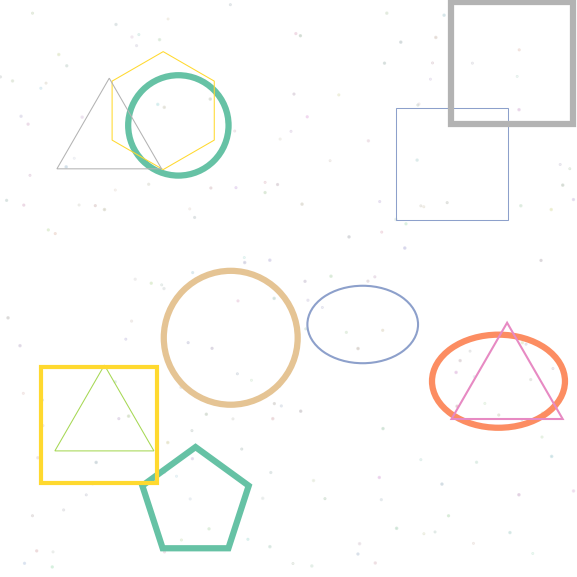[{"shape": "pentagon", "thickness": 3, "radius": 0.48, "center": [0.339, 0.128]}, {"shape": "circle", "thickness": 3, "radius": 0.43, "center": [0.309, 0.782]}, {"shape": "oval", "thickness": 3, "radius": 0.58, "center": [0.863, 0.339]}, {"shape": "oval", "thickness": 1, "radius": 0.48, "center": [0.628, 0.437]}, {"shape": "square", "thickness": 0.5, "radius": 0.48, "center": [0.783, 0.715]}, {"shape": "triangle", "thickness": 1, "radius": 0.56, "center": [0.878, 0.329]}, {"shape": "triangle", "thickness": 0.5, "radius": 0.5, "center": [0.181, 0.268]}, {"shape": "hexagon", "thickness": 0.5, "radius": 0.51, "center": [0.283, 0.808]}, {"shape": "square", "thickness": 2, "radius": 0.5, "center": [0.172, 0.263]}, {"shape": "circle", "thickness": 3, "radius": 0.58, "center": [0.4, 0.414]}, {"shape": "triangle", "thickness": 0.5, "radius": 0.52, "center": [0.189, 0.759]}, {"shape": "square", "thickness": 3, "radius": 0.53, "center": [0.886, 0.89]}]